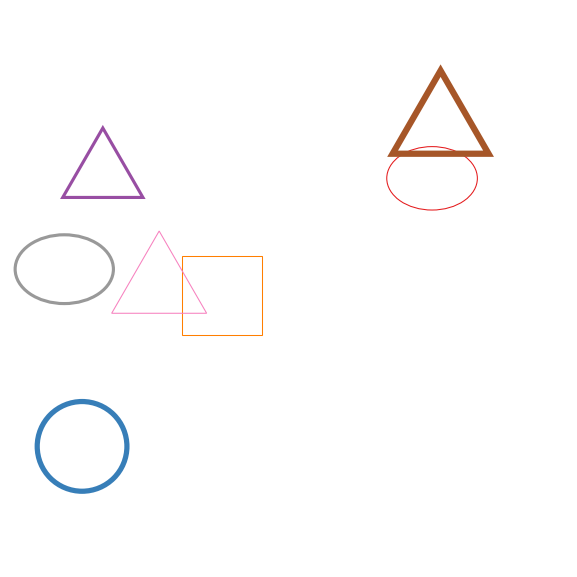[{"shape": "oval", "thickness": 0.5, "radius": 0.39, "center": [0.748, 0.69]}, {"shape": "circle", "thickness": 2.5, "radius": 0.39, "center": [0.142, 0.226]}, {"shape": "triangle", "thickness": 1.5, "radius": 0.4, "center": [0.178, 0.697]}, {"shape": "square", "thickness": 0.5, "radius": 0.34, "center": [0.385, 0.488]}, {"shape": "triangle", "thickness": 3, "radius": 0.48, "center": [0.763, 0.781]}, {"shape": "triangle", "thickness": 0.5, "radius": 0.47, "center": [0.276, 0.504]}, {"shape": "oval", "thickness": 1.5, "radius": 0.43, "center": [0.111, 0.533]}]